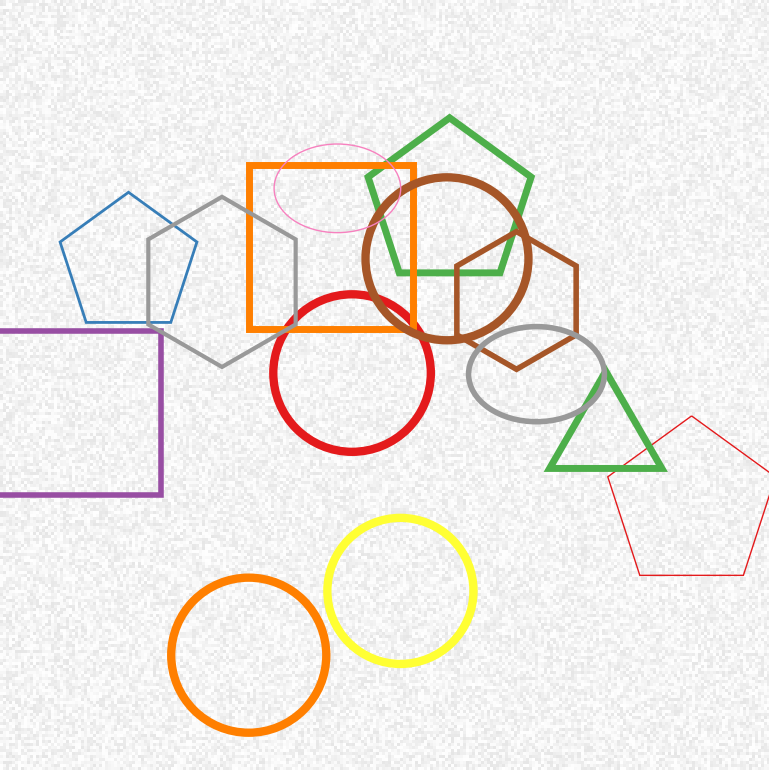[{"shape": "pentagon", "thickness": 0.5, "radius": 0.57, "center": [0.898, 0.345]}, {"shape": "circle", "thickness": 3, "radius": 0.51, "center": [0.457, 0.516]}, {"shape": "pentagon", "thickness": 1, "radius": 0.47, "center": [0.167, 0.657]}, {"shape": "pentagon", "thickness": 2.5, "radius": 0.56, "center": [0.584, 0.736]}, {"shape": "triangle", "thickness": 2.5, "radius": 0.42, "center": [0.787, 0.434]}, {"shape": "square", "thickness": 2, "radius": 0.53, "center": [0.103, 0.464]}, {"shape": "square", "thickness": 2.5, "radius": 0.53, "center": [0.43, 0.679]}, {"shape": "circle", "thickness": 3, "radius": 0.5, "center": [0.323, 0.149]}, {"shape": "circle", "thickness": 3, "radius": 0.47, "center": [0.52, 0.233]}, {"shape": "circle", "thickness": 3, "radius": 0.53, "center": [0.58, 0.664]}, {"shape": "hexagon", "thickness": 2, "radius": 0.45, "center": [0.671, 0.61]}, {"shape": "oval", "thickness": 0.5, "radius": 0.41, "center": [0.438, 0.755]}, {"shape": "hexagon", "thickness": 1.5, "radius": 0.55, "center": [0.288, 0.634]}, {"shape": "oval", "thickness": 2, "radius": 0.44, "center": [0.697, 0.514]}]